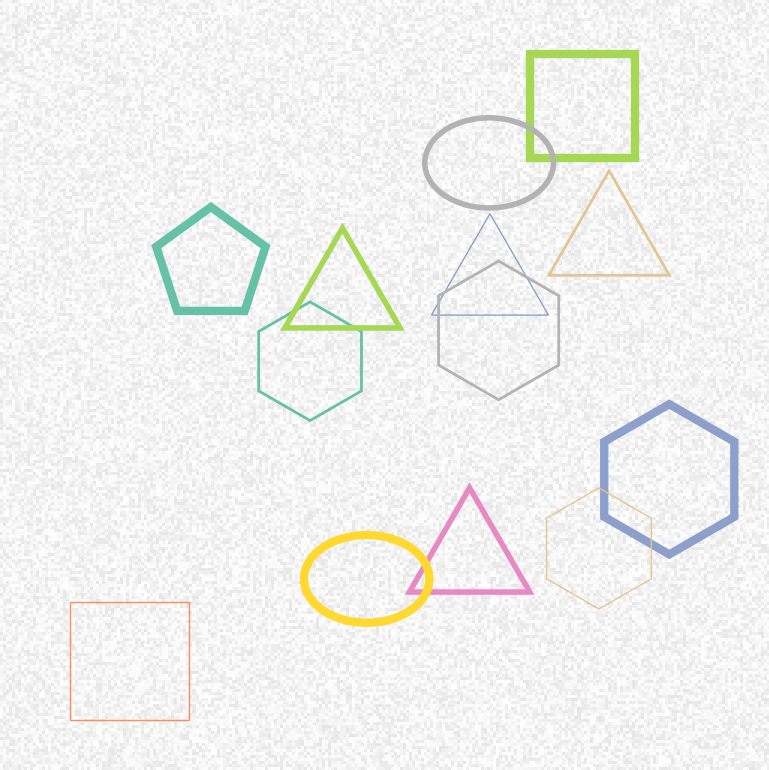[{"shape": "hexagon", "thickness": 1, "radius": 0.39, "center": [0.403, 0.531]}, {"shape": "pentagon", "thickness": 3, "radius": 0.37, "center": [0.274, 0.657]}, {"shape": "square", "thickness": 0.5, "radius": 0.38, "center": [0.168, 0.142]}, {"shape": "triangle", "thickness": 0.5, "radius": 0.44, "center": [0.636, 0.635]}, {"shape": "hexagon", "thickness": 3, "radius": 0.49, "center": [0.869, 0.378]}, {"shape": "triangle", "thickness": 2, "radius": 0.45, "center": [0.61, 0.276]}, {"shape": "triangle", "thickness": 2, "radius": 0.43, "center": [0.445, 0.617]}, {"shape": "square", "thickness": 3, "radius": 0.34, "center": [0.757, 0.863]}, {"shape": "oval", "thickness": 3, "radius": 0.41, "center": [0.476, 0.248]}, {"shape": "triangle", "thickness": 1, "radius": 0.45, "center": [0.791, 0.688]}, {"shape": "hexagon", "thickness": 0.5, "radius": 0.39, "center": [0.778, 0.288]}, {"shape": "oval", "thickness": 2, "radius": 0.42, "center": [0.635, 0.788]}, {"shape": "hexagon", "thickness": 1, "radius": 0.45, "center": [0.648, 0.571]}]